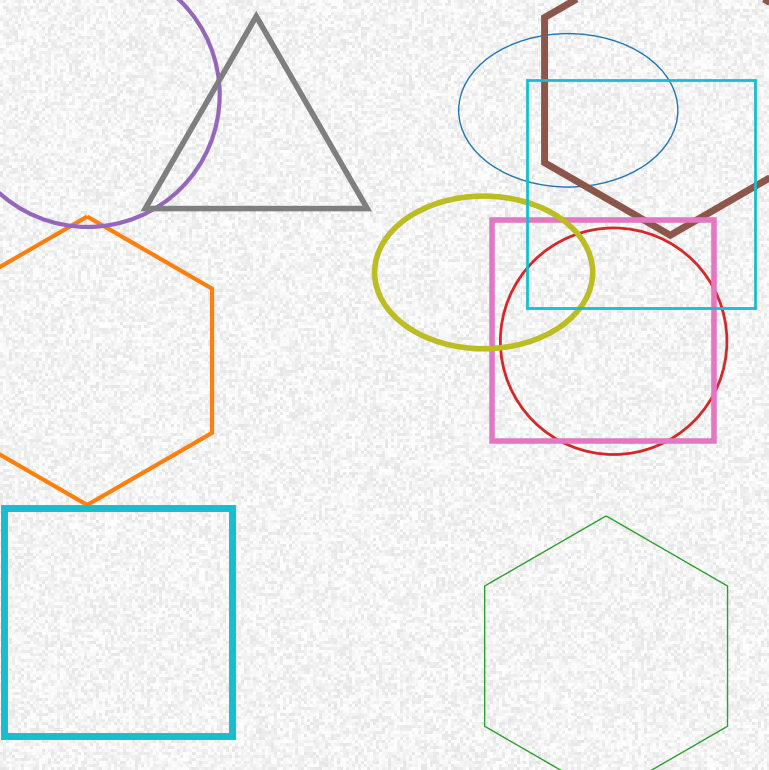[{"shape": "oval", "thickness": 0.5, "radius": 0.71, "center": [0.738, 0.857]}, {"shape": "hexagon", "thickness": 1.5, "radius": 0.94, "center": [0.113, 0.531]}, {"shape": "hexagon", "thickness": 0.5, "radius": 0.91, "center": [0.787, 0.148]}, {"shape": "circle", "thickness": 1, "radius": 0.74, "center": [0.797, 0.557]}, {"shape": "circle", "thickness": 1.5, "radius": 0.86, "center": [0.114, 0.877]}, {"shape": "hexagon", "thickness": 2.5, "radius": 0.94, "center": [0.87, 0.883]}, {"shape": "square", "thickness": 2, "radius": 0.72, "center": [0.783, 0.571]}, {"shape": "triangle", "thickness": 2, "radius": 0.83, "center": [0.333, 0.812]}, {"shape": "oval", "thickness": 2, "radius": 0.71, "center": [0.628, 0.646]}, {"shape": "square", "thickness": 1, "radius": 0.74, "center": [0.833, 0.748]}, {"shape": "square", "thickness": 2.5, "radius": 0.74, "center": [0.153, 0.192]}]